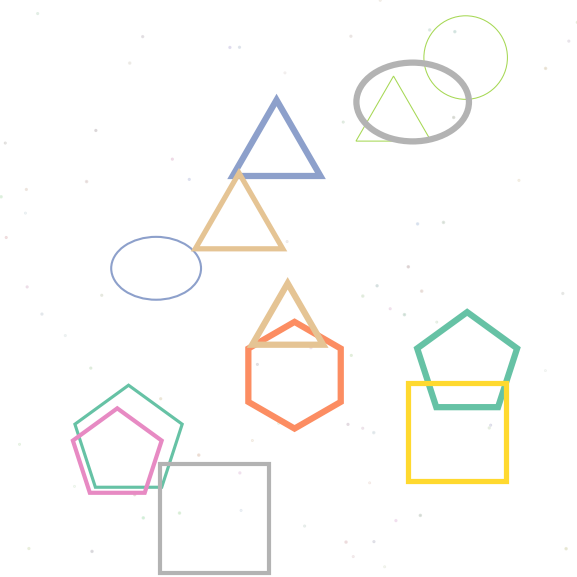[{"shape": "pentagon", "thickness": 1.5, "radius": 0.49, "center": [0.223, 0.234]}, {"shape": "pentagon", "thickness": 3, "radius": 0.45, "center": [0.809, 0.368]}, {"shape": "hexagon", "thickness": 3, "radius": 0.46, "center": [0.51, 0.349]}, {"shape": "oval", "thickness": 1, "radius": 0.39, "center": [0.27, 0.535]}, {"shape": "triangle", "thickness": 3, "radius": 0.44, "center": [0.479, 0.738]}, {"shape": "pentagon", "thickness": 2, "radius": 0.4, "center": [0.203, 0.211]}, {"shape": "circle", "thickness": 0.5, "radius": 0.36, "center": [0.806, 0.899]}, {"shape": "triangle", "thickness": 0.5, "radius": 0.38, "center": [0.681, 0.792]}, {"shape": "square", "thickness": 2.5, "radius": 0.43, "center": [0.791, 0.251]}, {"shape": "triangle", "thickness": 3, "radius": 0.35, "center": [0.498, 0.438]}, {"shape": "triangle", "thickness": 2.5, "radius": 0.44, "center": [0.414, 0.612]}, {"shape": "square", "thickness": 2, "radius": 0.47, "center": [0.372, 0.101]}, {"shape": "oval", "thickness": 3, "radius": 0.49, "center": [0.715, 0.822]}]